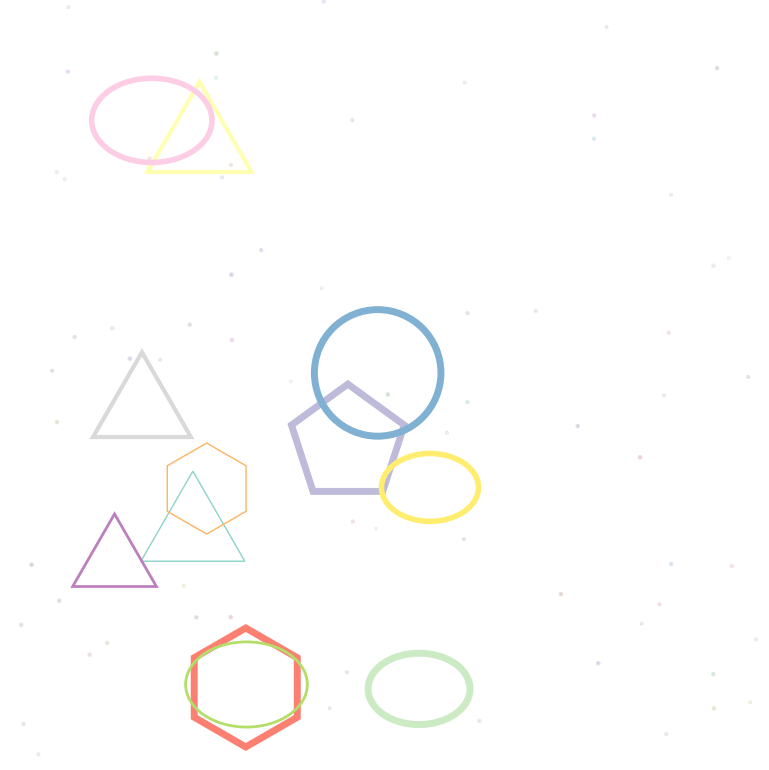[{"shape": "triangle", "thickness": 0.5, "radius": 0.39, "center": [0.25, 0.31]}, {"shape": "triangle", "thickness": 1.5, "radius": 0.39, "center": [0.259, 0.816]}, {"shape": "pentagon", "thickness": 2.5, "radius": 0.39, "center": [0.452, 0.424]}, {"shape": "hexagon", "thickness": 2.5, "radius": 0.39, "center": [0.319, 0.107]}, {"shape": "circle", "thickness": 2.5, "radius": 0.41, "center": [0.49, 0.516]}, {"shape": "hexagon", "thickness": 0.5, "radius": 0.3, "center": [0.268, 0.366]}, {"shape": "oval", "thickness": 1, "radius": 0.4, "center": [0.32, 0.111]}, {"shape": "oval", "thickness": 2, "radius": 0.39, "center": [0.197, 0.844]}, {"shape": "triangle", "thickness": 1.5, "radius": 0.37, "center": [0.184, 0.469]}, {"shape": "triangle", "thickness": 1, "radius": 0.31, "center": [0.149, 0.27]}, {"shape": "oval", "thickness": 2.5, "radius": 0.33, "center": [0.544, 0.105]}, {"shape": "oval", "thickness": 2, "radius": 0.31, "center": [0.558, 0.367]}]